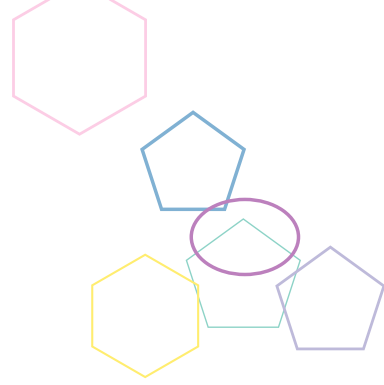[{"shape": "pentagon", "thickness": 1, "radius": 0.78, "center": [0.632, 0.276]}, {"shape": "pentagon", "thickness": 2, "radius": 0.73, "center": [0.858, 0.212]}, {"shape": "pentagon", "thickness": 2.5, "radius": 0.7, "center": [0.501, 0.569]}, {"shape": "hexagon", "thickness": 2, "radius": 0.99, "center": [0.207, 0.849]}, {"shape": "oval", "thickness": 2.5, "radius": 0.7, "center": [0.636, 0.384]}, {"shape": "hexagon", "thickness": 1.5, "radius": 0.79, "center": [0.377, 0.179]}]